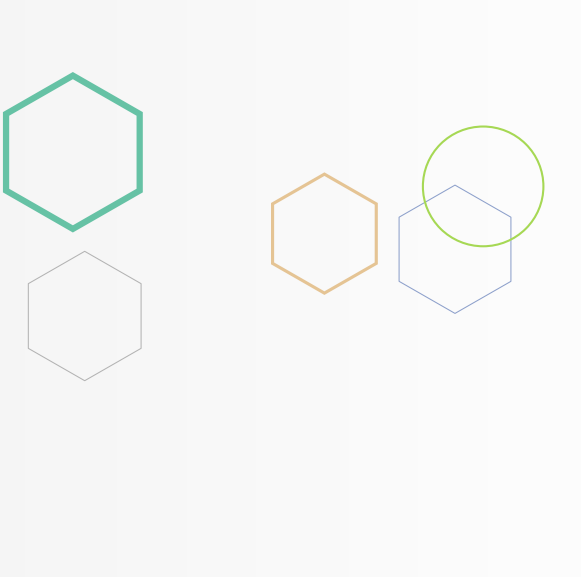[{"shape": "hexagon", "thickness": 3, "radius": 0.66, "center": [0.125, 0.736]}, {"shape": "hexagon", "thickness": 0.5, "radius": 0.56, "center": [0.783, 0.568]}, {"shape": "circle", "thickness": 1, "radius": 0.52, "center": [0.831, 0.676]}, {"shape": "hexagon", "thickness": 1.5, "radius": 0.52, "center": [0.558, 0.595]}, {"shape": "hexagon", "thickness": 0.5, "radius": 0.56, "center": [0.146, 0.452]}]